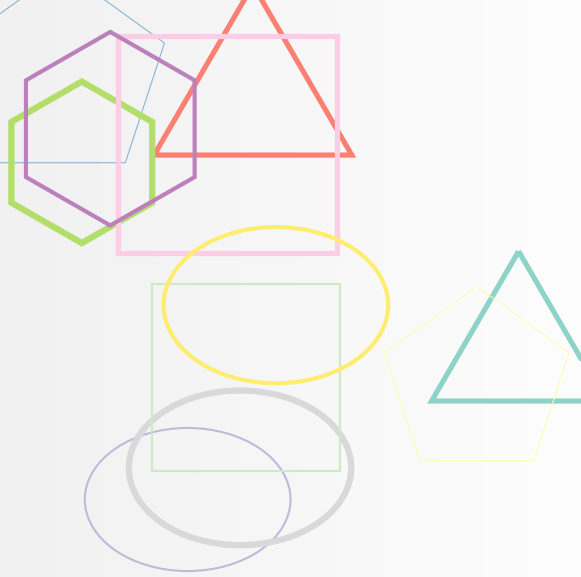[{"shape": "triangle", "thickness": 2.5, "radius": 0.86, "center": [0.892, 0.391]}, {"shape": "pentagon", "thickness": 0.5, "radius": 0.83, "center": [0.82, 0.336]}, {"shape": "oval", "thickness": 1, "radius": 0.88, "center": [0.323, 0.134]}, {"shape": "triangle", "thickness": 2.5, "radius": 0.98, "center": [0.435, 0.829]}, {"shape": "pentagon", "thickness": 0.5, "radius": 0.93, "center": [0.107, 0.867]}, {"shape": "hexagon", "thickness": 3, "radius": 0.7, "center": [0.141, 0.718]}, {"shape": "square", "thickness": 2.5, "radius": 0.94, "center": [0.392, 0.749]}, {"shape": "oval", "thickness": 3, "radius": 0.96, "center": [0.413, 0.189]}, {"shape": "hexagon", "thickness": 2, "radius": 0.84, "center": [0.19, 0.776]}, {"shape": "square", "thickness": 1, "radius": 0.81, "center": [0.423, 0.346]}, {"shape": "oval", "thickness": 2, "radius": 0.97, "center": [0.475, 0.471]}]